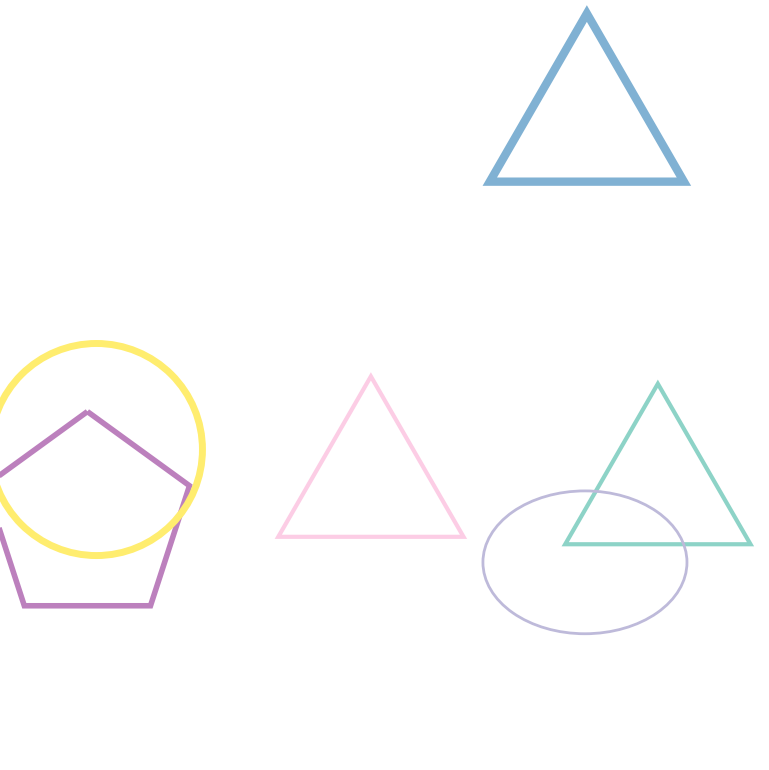[{"shape": "triangle", "thickness": 1.5, "radius": 0.69, "center": [0.854, 0.363]}, {"shape": "oval", "thickness": 1, "radius": 0.66, "center": [0.76, 0.27]}, {"shape": "triangle", "thickness": 3, "radius": 0.73, "center": [0.762, 0.837]}, {"shape": "triangle", "thickness": 1.5, "radius": 0.69, "center": [0.482, 0.372]}, {"shape": "pentagon", "thickness": 2, "radius": 0.7, "center": [0.114, 0.326]}, {"shape": "circle", "thickness": 2.5, "radius": 0.69, "center": [0.125, 0.416]}]